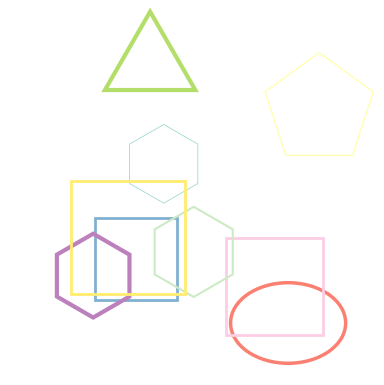[{"shape": "hexagon", "thickness": 0.5, "radius": 0.51, "center": [0.425, 0.574]}, {"shape": "pentagon", "thickness": 1, "radius": 0.74, "center": [0.829, 0.716]}, {"shape": "oval", "thickness": 2.5, "radius": 0.75, "center": [0.748, 0.161]}, {"shape": "square", "thickness": 2, "radius": 0.54, "center": [0.353, 0.328]}, {"shape": "triangle", "thickness": 3, "radius": 0.68, "center": [0.39, 0.834]}, {"shape": "square", "thickness": 2, "radius": 0.63, "center": [0.712, 0.256]}, {"shape": "hexagon", "thickness": 3, "radius": 0.54, "center": [0.242, 0.284]}, {"shape": "hexagon", "thickness": 1.5, "radius": 0.59, "center": [0.503, 0.346]}, {"shape": "square", "thickness": 2, "radius": 0.74, "center": [0.333, 0.384]}]